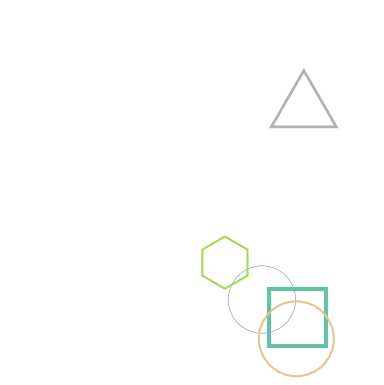[{"shape": "square", "thickness": 3, "radius": 0.37, "center": [0.773, 0.174]}, {"shape": "circle", "thickness": 0.5, "radius": 0.44, "center": [0.68, 0.222]}, {"shape": "hexagon", "thickness": 1.5, "radius": 0.34, "center": [0.584, 0.318]}, {"shape": "circle", "thickness": 1.5, "radius": 0.49, "center": [0.77, 0.12]}, {"shape": "triangle", "thickness": 2, "radius": 0.49, "center": [0.789, 0.719]}]